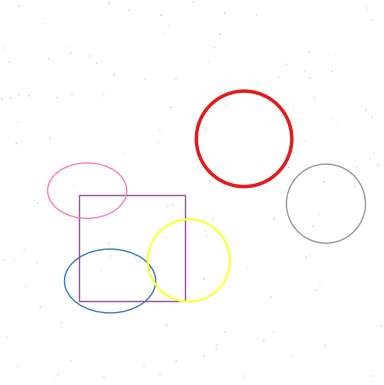[{"shape": "circle", "thickness": 2.5, "radius": 0.62, "center": [0.634, 0.639]}, {"shape": "oval", "thickness": 1, "radius": 0.59, "center": [0.286, 0.27]}, {"shape": "square", "thickness": 1, "radius": 0.69, "center": [0.343, 0.356]}, {"shape": "circle", "thickness": 1.5, "radius": 0.53, "center": [0.491, 0.323]}, {"shape": "oval", "thickness": 1, "radius": 0.51, "center": [0.227, 0.505]}, {"shape": "circle", "thickness": 1, "radius": 0.51, "center": [0.847, 0.471]}]